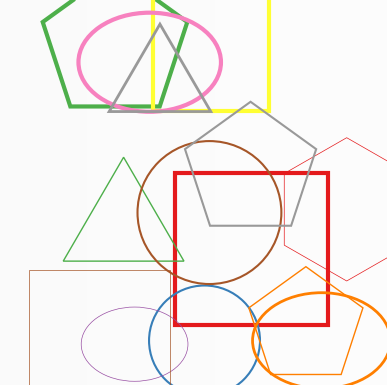[{"shape": "hexagon", "thickness": 0.5, "radius": 0.93, "center": [0.895, 0.456]}, {"shape": "square", "thickness": 3, "radius": 0.98, "center": [0.65, 0.353]}, {"shape": "circle", "thickness": 1.5, "radius": 0.72, "center": [0.528, 0.115]}, {"shape": "triangle", "thickness": 1, "radius": 0.9, "center": [0.319, 0.412]}, {"shape": "pentagon", "thickness": 3, "radius": 0.98, "center": [0.297, 0.882]}, {"shape": "oval", "thickness": 0.5, "radius": 0.69, "center": [0.347, 0.106]}, {"shape": "pentagon", "thickness": 1, "radius": 0.77, "center": [0.789, 0.153]}, {"shape": "oval", "thickness": 2, "radius": 0.89, "center": [0.83, 0.115]}, {"shape": "square", "thickness": 3, "radius": 0.75, "center": [0.545, 0.862]}, {"shape": "square", "thickness": 0.5, "radius": 0.91, "center": [0.258, 0.116]}, {"shape": "circle", "thickness": 1.5, "radius": 0.93, "center": [0.54, 0.448]}, {"shape": "oval", "thickness": 3, "radius": 0.92, "center": [0.386, 0.838]}, {"shape": "pentagon", "thickness": 1.5, "radius": 0.89, "center": [0.647, 0.558]}, {"shape": "triangle", "thickness": 2, "radius": 0.76, "center": [0.413, 0.786]}]